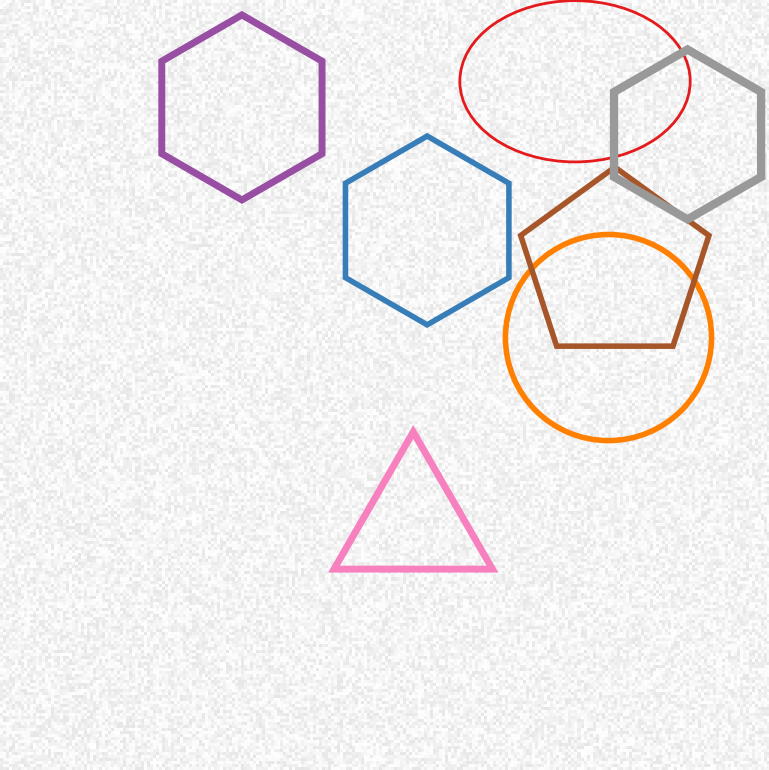[{"shape": "oval", "thickness": 1, "radius": 0.75, "center": [0.747, 0.894]}, {"shape": "hexagon", "thickness": 2, "radius": 0.61, "center": [0.555, 0.701]}, {"shape": "hexagon", "thickness": 2.5, "radius": 0.6, "center": [0.314, 0.86]}, {"shape": "circle", "thickness": 2, "radius": 0.67, "center": [0.79, 0.562]}, {"shape": "pentagon", "thickness": 2, "radius": 0.64, "center": [0.798, 0.654]}, {"shape": "triangle", "thickness": 2.5, "radius": 0.59, "center": [0.537, 0.32]}, {"shape": "hexagon", "thickness": 3, "radius": 0.55, "center": [0.893, 0.825]}]